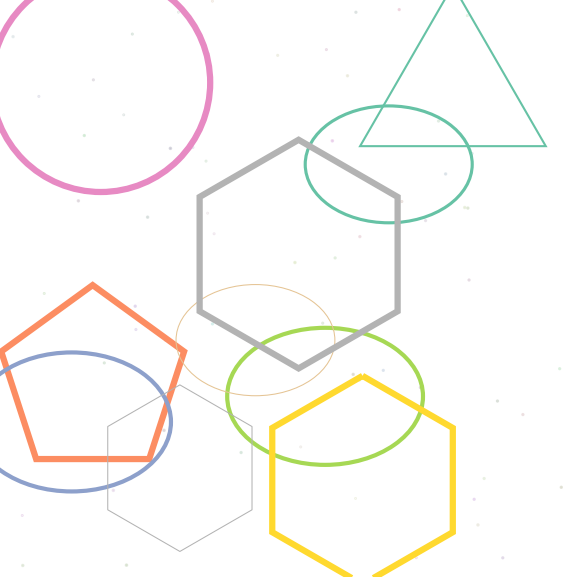[{"shape": "oval", "thickness": 1.5, "radius": 0.72, "center": [0.673, 0.715]}, {"shape": "triangle", "thickness": 1, "radius": 0.93, "center": [0.784, 0.839]}, {"shape": "pentagon", "thickness": 3, "radius": 0.83, "center": [0.16, 0.339]}, {"shape": "oval", "thickness": 2, "radius": 0.86, "center": [0.124, 0.268]}, {"shape": "circle", "thickness": 3, "radius": 0.95, "center": [0.175, 0.856]}, {"shape": "oval", "thickness": 2, "radius": 0.85, "center": [0.563, 0.313]}, {"shape": "hexagon", "thickness": 3, "radius": 0.9, "center": [0.628, 0.168]}, {"shape": "oval", "thickness": 0.5, "radius": 0.69, "center": [0.442, 0.41]}, {"shape": "hexagon", "thickness": 0.5, "radius": 0.72, "center": [0.311, 0.188]}, {"shape": "hexagon", "thickness": 3, "radius": 0.99, "center": [0.517, 0.559]}]